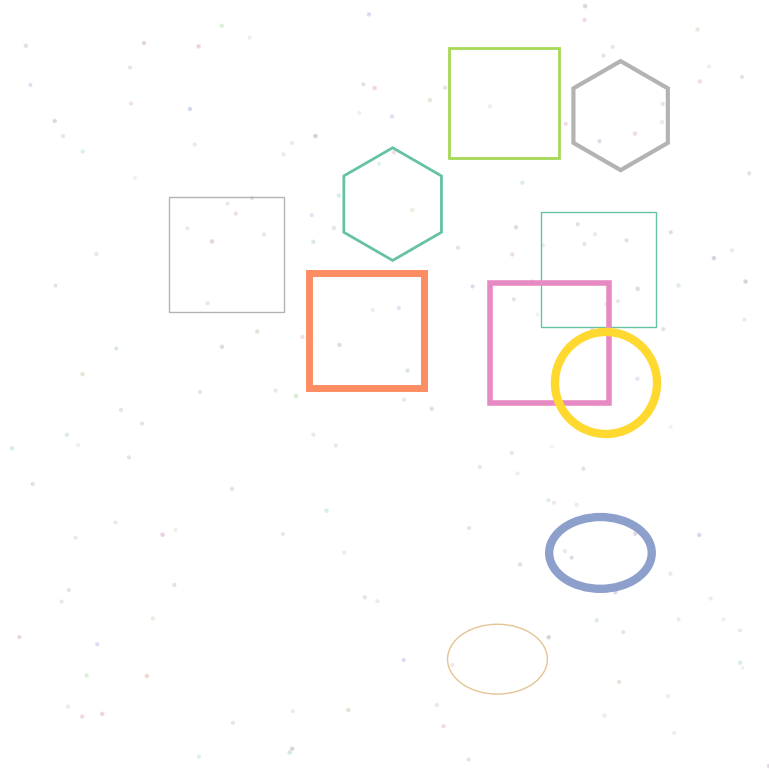[{"shape": "square", "thickness": 0.5, "radius": 0.37, "center": [0.778, 0.65]}, {"shape": "hexagon", "thickness": 1, "radius": 0.37, "center": [0.51, 0.735]}, {"shape": "square", "thickness": 2.5, "radius": 0.37, "center": [0.476, 0.571]}, {"shape": "oval", "thickness": 3, "radius": 0.33, "center": [0.78, 0.282]}, {"shape": "square", "thickness": 2, "radius": 0.39, "center": [0.713, 0.555]}, {"shape": "square", "thickness": 1, "radius": 0.36, "center": [0.654, 0.867]}, {"shape": "circle", "thickness": 3, "radius": 0.33, "center": [0.787, 0.503]}, {"shape": "oval", "thickness": 0.5, "radius": 0.32, "center": [0.646, 0.144]}, {"shape": "hexagon", "thickness": 1.5, "radius": 0.35, "center": [0.806, 0.85]}, {"shape": "square", "thickness": 0.5, "radius": 0.37, "center": [0.294, 0.67]}]